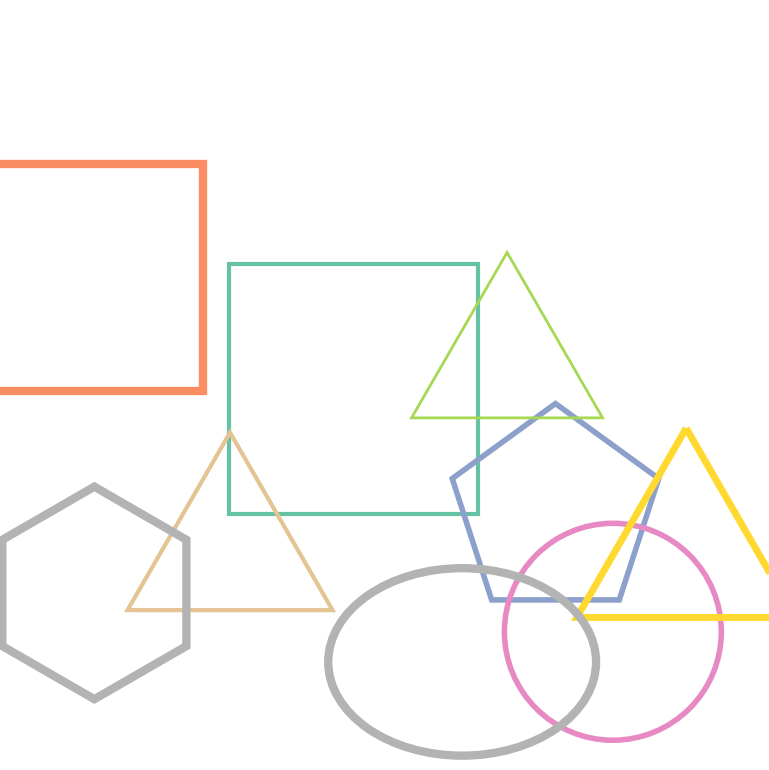[{"shape": "square", "thickness": 1.5, "radius": 0.81, "center": [0.459, 0.495]}, {"shape": "square", "thickness": 3, "radius": 0.74, "center": [0.117, 0.64]}, {"shape": "pentagon", "thickness": 2, "radius": 0.7, "center": [0.721, 0.335]}, {"shape": "circle", "thickness": 2, "radius": 0.7, "center": [0.796, 0.18]}, {"shape": "triangle", "thickness": 1, "radius": 0.72, "center": [0.659, 0.529]}, {"shape": "triangle", "thickness": 2.5, "radius": 0.82, "center": [0.891, 0.28]}, {"shape": "triangle", "thickness": 1.5, "radius": 0.77, "center": [0.299, 0.284]}, {"shape": "hexagon", "thickness": 3, "radius": 0.69, "center": [0.123, 0.23]}, {"shape": "oval", "thickness": 3, "radius": 0.87, "center": [0.6, 0.14]}]